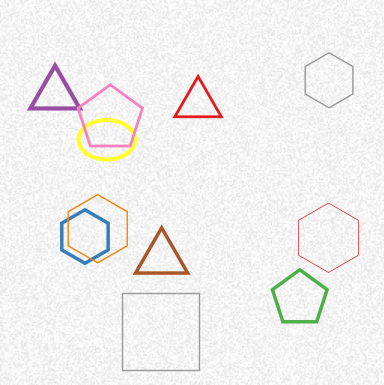[{"shape": "triangle", "thickness": 2, "radius": 0.35, "center": [0.515, 0.732]}, {"shape": "hexagon", "thickness": 0.5, "radius": 0.45, "center": [0.853, 0.382]}, {"shape": "hexagon", "thickness": 2.5, "radius": 0.35, "center": [0.221, 0.386]}, {"shape": "pentagon", "thickness": 2.5, "radius": 0.37, "center": [0.779, 0.225]}, {"shape": "triangle", "thickness": 3, "radius": 0.37, "center": [0.143, 0.755]}, {"shape": "hexagon", "thickness": 1, "radius": 0.44, "center": [0.254, 0.406]}, {"shape": "oval", "thickness": 3, "radius": 0.37, "center": [0.278, 0.637]}, {"shape": "triangle", "thickness": 2.5, "radius": 0.39, "center": [0.42, 0.33]}, {"shape": "pentagon", "thickness": 2, "radius": 0.44, "center": [0.286, 0.692]}, {"shape": "hexagon", "thickness": 1, "radius": 0.36, "center": [0.855, 0.791]}, {"shape": "square", "thickness": 1, "radius": 0.5, "center": [0.417, 0.14]}]